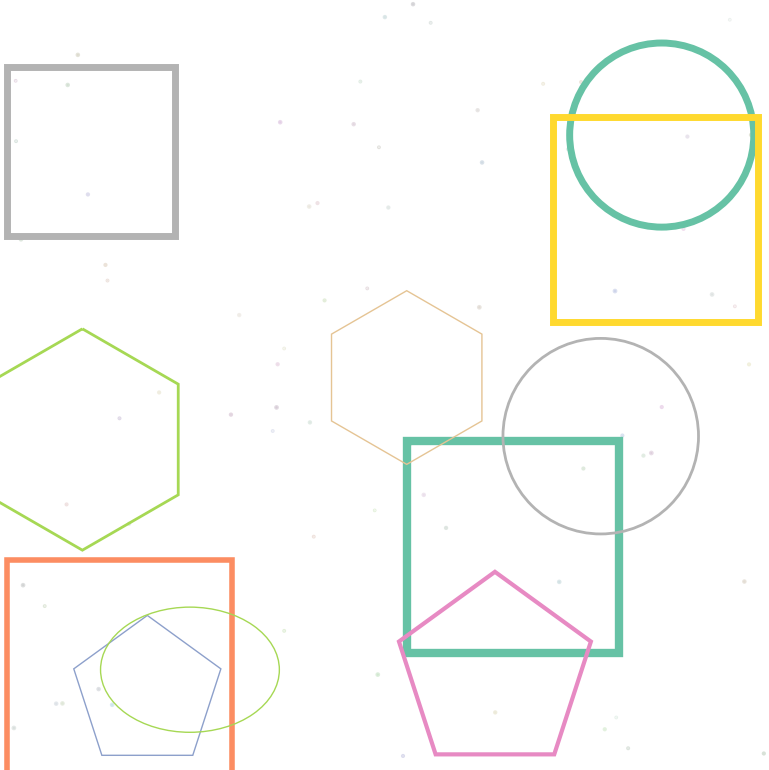[{"shape": "circle", "thickness": 2.5, "radius": 0.6, "center": [0.859, 0.825]}, {"shape": "square", "thickness": 3, "radius": 0.69, "center": [0.667, 0.29]}, {"shape": "square", "thickness": 2, "radius": 0.73, "center": [0.155, 0.127]}, {"shape": "pentagon", "thickness": 0.5, "radius": 0.5, "center": [0.191, 0.1]}, {"shape": "pentagon", "thickness": 1.5, "radius": 0.66, "center": [0.643, 0.126]}, {"shape": "oval", "thickness": 0.5, "radius": 0.58, "center": [0.247, 0.13]}, {"shape": "hexagon", "thickness": 1, "radius": 0.72, "center": [0.107, 0.429]}, {"shape": "square", "thickness": 2.5, "radius": 0.67, "center": [0.851, 0.715]}, {"shape": "hexagon", "thickness": 0.5, "radius": 0.56, "center": [0.528, 0.51]}, {"shape": "circle", "thickness": 1, "radius": 0.63, "center": [0.78, 0.434]}, {"shape": "square", "thickness": 2.5, "radius": 0.55, "center": [0.118, 0.803]}]